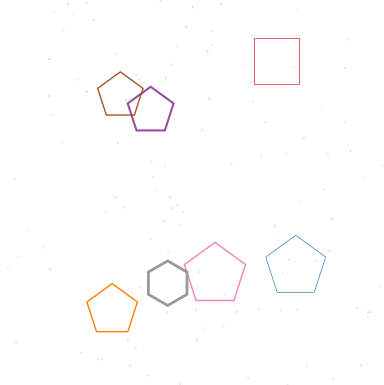[{"shape": "square", "thickness": 0.5, "radius": 0.29, "center": [0.718, 0.842]}, {"shape": "pentagon", "thickness": 0.5, "radius": 0.41, "center": [0.768, 0.307]}, {"shape": "pentagon", "thickness": 1.5, "radius": 0.31, "center": [0.391, 0.712]}, {"shape": "pentagon", "thickness": 1, "radius": 0.34, "center": [0.291, 0.194]}, {"shape": "pentagon", "thickness": 1, "radius": 0.31, "center": [0.313, 0.751]}, {"shape": "pentagon", "thickness": 1, "radius": 0.42, "center": [0.558, 0.287]}, {"shape": "hexagon", "thickness": 2, "radius": 0.29, "center": [0.436, 0.264]}]